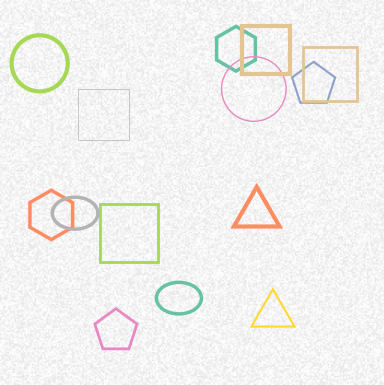[{"shape": "oval", "thickness": 2.5, "radius": 0.29, "center": [0.465, 0.226]}, {"shape": "hexagon", "thickness": 2.5, "radius": 0.29, "center": [0.613, 0.873]}, {"shape": "triangle", "thickness": 3, "radius": 0.34, "center": [0.667, 0.446]}, {"shape": "hexagon", "thickness": 2.5, "radius": 0.32, "center": [0.133, 0.442]}, {"shape": "pentagon", "thickness": 1.5, "radius": 0.29, "center": [0.815, 0.781]}, {"shape": "circle", "thickness": 1, "radius": 0.42, "center": [0.659, 0.769]}, {"shape": "pentagon", "thickness": 2, "radius": 0.29, "center": [0.301, 0.141]}, {"shape": "square", "thickness": 2, "radius": 0.38, "center": [0.335, 0.394]}, {"shape": "circle", "thickness": 3, "radius": 0.36, "center": [0.103, 0.836]}, {"shape": "triangle", "thickness": 1.5, "radius": 0.32, "center": [0.709, 0.184]}, {"shape": "square", "thickness": 2, "radius": 0.35, "center": [0.857, 0.808]}, {"shape": "square", "thickness": 3, "radius": 0.31, "center": [0.69, 0.87]}, {"shape": "square", "thickness": 0.5, "radius": 0.33, "center": [0.268, 0.703]}, {"shape": "oval", "thickness": 2.5, "radius": 0.3, "center": [0.195, 0.446]}]